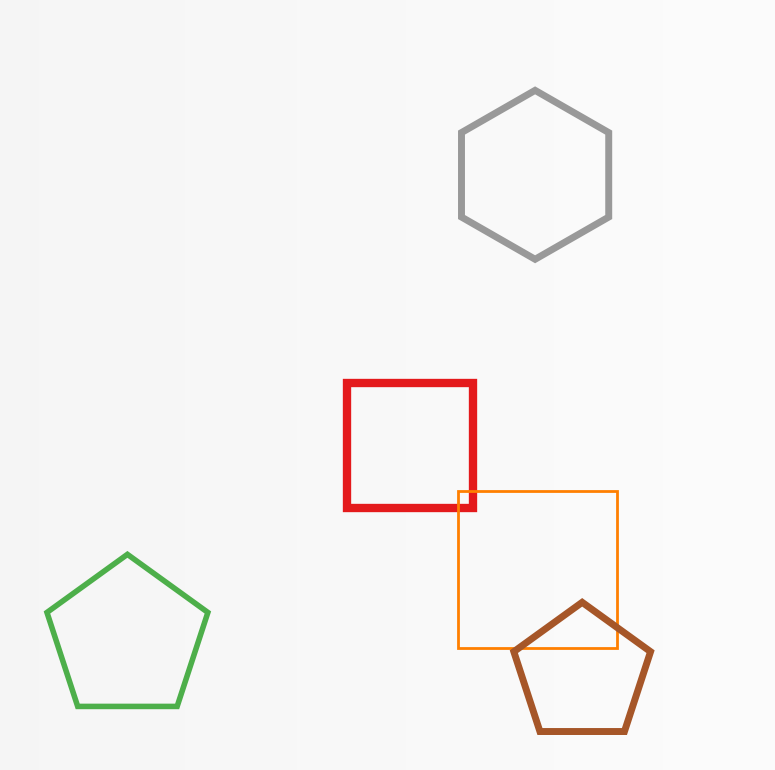[{"shape": "square", "thickness": 3, "radius": 0.41, "center": [0.529, 0.422]}, {"shape": "pentagon", "thickness": 2, "radius": 0.55, "center": [0.164, 0.171]}, {"shape": "square", "thickness": 1, "radius": 0.51, "center": [0.693, 0.26]}, {"shape": "pentagon", "thickness": 2.5, "radius": 0.46, "center": [0.751, 0.125]}, {"shape": "hexagon", "thickness": 2.5, "radius": 0.55, "center": [0.69, 0.773]}]